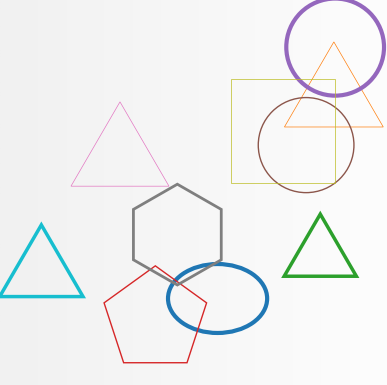[{"shape": "oval", "thickness": 3, "radius": 0.64, "center": [0.561, 0.225]}, {"shape": "triangle", "thickness": 0.5, "radius": 0.74, "center": [0.862, 0.744]}, {"shape": "triangle", "thickness": 2.5, "radius": 0.54, "center": [0.827, 0.336]}, {"shape": "pentagon", "thickness": 1, "radius": 0.7, "center": [0.401, 0.17]}, {"shape": "circle", "thickness": 3, "radius": 0.63, "center": [0.865, 0.878]}, {"shape": "circle", "thickness": 1, "radius": 0.62, "center": [0.79, 0.623]}, {"shape": "triangle", "thickness": 0.5, "radius": 0.73, "center": [0.31, 0.589]}, {"shape": "hexagon", "thickness": 2, "radius": 0.65, "center": [0.458, 0.391]}, {"shape": "square", "thickness": 0.5, "radius": 0.68, "center": [0.731, 0.66]}, {"shape": "triangle", "thickness": 2.5, "radius": 0.62, "center": [0.107, 0.292]}]